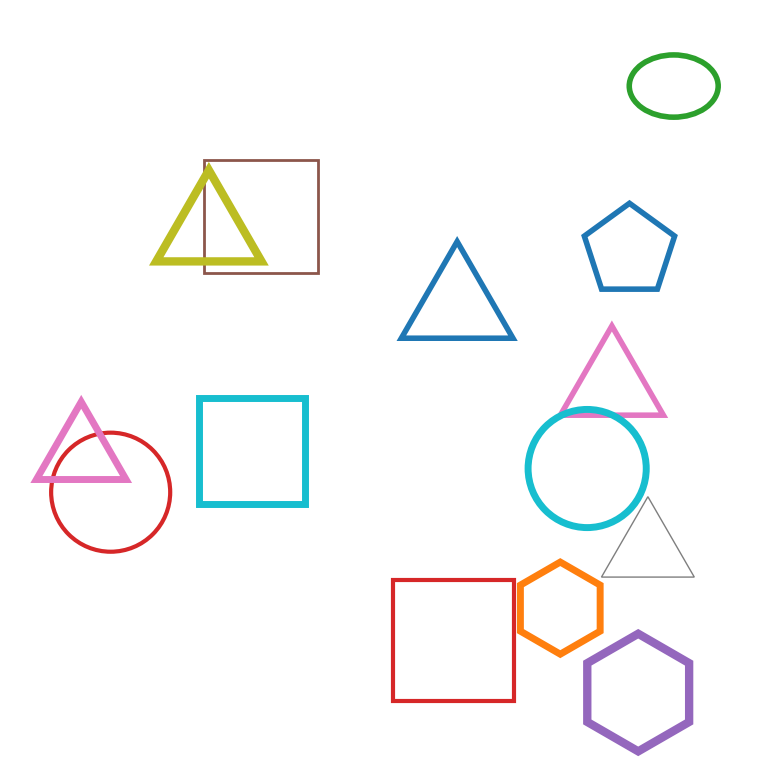[{"shape": "pentagon", "thickness": 2, "radius": 0.31, "center": [0.818, 0.674]}, {"shape": "triangle", "thickness": 2, "radius": 0.42, "center": [0.594, 0.603]}, {"shape": "hexagon", "thickness": 2.5, "radius": 0.3, "center": [0.728, 0.21]}, {"shape": "oval", "thickness": 2, "radius": 0.29, "center": [0.875, 0.888]}, {"shape": "square", "thickness": 1.5, "radius": 0.39, "center": [0.589, 0.169]}, {"shape": "circle", "thickness": 1.5, "radius": 0.39, "center": [0.144, 0.361]}, {"shape": "hexagon", "thickness": 3, "radius": 0.38, "center": [0.829, 0.101]}, {"shape": "square", "thickness": 1, "radius": 0.37, "center": [0.339, 0.719]}, {"shape": "triangle", "thickness": 2, "radius": 0.39, "center": [0.795, 0.499]}, {"shape": "triangle", "thickness": 2.5, "radius": 0.34, "center": [0.105, 0.411]}, {"shape": "triangle", "thickness": 0.5, "radius": 0.35, "center": [0.841, 0.285]}, {"shape": "triangle", "thickness": 3, "radius": 0.39, "center": [0.271, 0.7]}, {"shape": "square", "thickness": 2.5, "radius": 0.34, "center": [0.327, 0.414]}, {"shape": "circle", "thickness": 2.5, "radius": 0.38, "center": [0.763, 0.392]}]